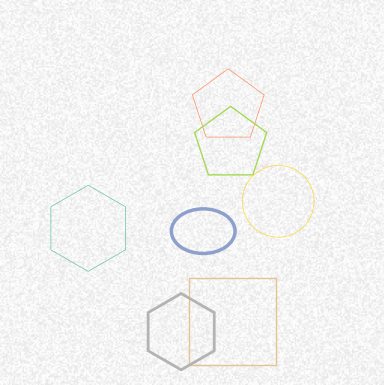[{"shape": "hexagon", "thickness": 0.5, "radius": 0.56, "center": [0.229, 0.407]}, {"shape": "pentagon", "thickness": 0.5, "radius": 0.49, "center": [0.593, 0.723]}, {"shape": "oval", "thickness": 2.5, "radius": 0.41, "center": [0.528, 0.4]}, {"shape": "pentagon", "thickness": 1, "radius": 0.49, "center": [0.599, 0.625]}, {"shape": "circle", "thickness": 0.5, "radius": 0.47, "center": [0.723, 0.477]}, {"shape": "square", "thickness": 1, "radius": 0.56, "center": [0.604, 0.165]}, {"shape": "hexagon", "thickness": 2, "radius": 0.5, "center": [0.471, 0.138]}]